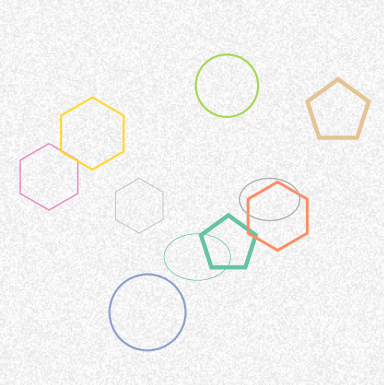[{"shape": "pentagon", "thickness": 3, "radius": 0.37, "center": [0.593, 0.366]}, {"shape": "oval", "thickness": 0.5, "radius": 0.43, "center": [0.512, 0.332]}, {"shape": "hexagon", "thickness": 2, "radius": 0.44, "center": [0.721, 0.439]}, {"shape": "circle", "thickness": 1.5, "radius": 0.49, "center": [0.383, 0.189]}, {"shape": "hexagon", "thickness": 1, "radius": 0.43, "center": [0.127, 0.541]}, {"shape": "circle", "thickness": 1.5, "radius": 0.41, "center": [0.589, 0.777]}, {"shape": "hexagon", "thickness": 1.5, "radius": 0.47, "center": [0.24, 0.653]}, {"shape": "pentagon", "thickness": 3, "radius": 0.42, "center": [0.878, 0.71]}, {"shape": "oval", "thickness": 1, "radius": 0.39, "center": [0.7, 0.482]}, {"shape": "hexagon", "thickness": 0.5, "radius": 0.36, "center": [0.362, 0.466]}]